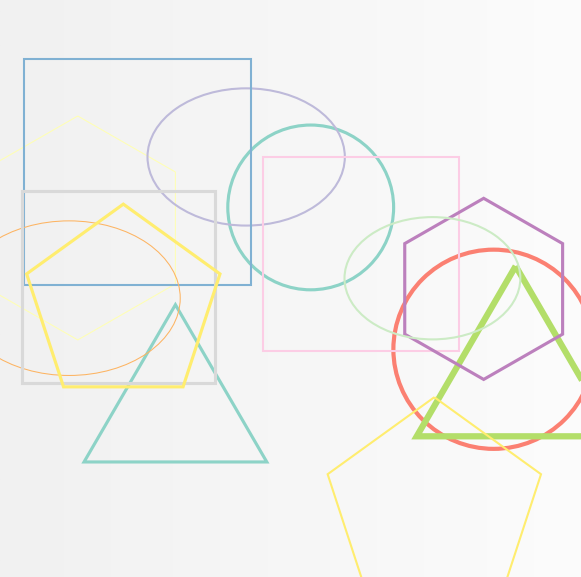[{"shape": "triangle", "thickness": 1.5, "radius": 0.91, "center": [0.302, 0.29]}, {"shape": "circle", "thickness": 1.5, "radius": 0.71, "center": [0.535, 0.64]}, {"shape": "hexagon", "thickness": 0.5, "radius": 0.97, "center": [0.134, 0.604]}, {"shape": "oval", "thickness": 1, "radius": 0.85, "center": [0.424, 0.727]}, {"shape": "circle", "thickness": 2, "radius": 0.86, "center": [0.849, 0.394]}, {"shape": "square", "thickness": 1, "radius": 0.98, "center": [0.237, 0.701]}, {"shape": "oval", "thickness": 0.5, "radius": 0.96, "center": [0.119, 0.483]}, {"shape": "triangle", "thickness": 3, "radius": 0.98, "center": [0.887, 0.342]}, {"shape": "square", "thickness": 1, "radius": 0.84, "center": [0.621, 0.559]}, {"shape": "square", "thickness": 1.5, "radius": 0.83, "center": [0.204, 0.503]}, {"shape": "hexagon", "thickness": 1.5, "radius": 0.78, "center": [0.832, 0.499]}, {"shape": "oval", "thickness": 1, "radius": 0.76, "center": [0.744, 0.517]}, {"shape": "pentagon", "thickness": 1, "radius": 0.96, "center": [0.747, 0.118]}, {"shape": "pentagon", "thickness": 1.5, "radius": 0.87, "center": [0.212, 0.471]}]